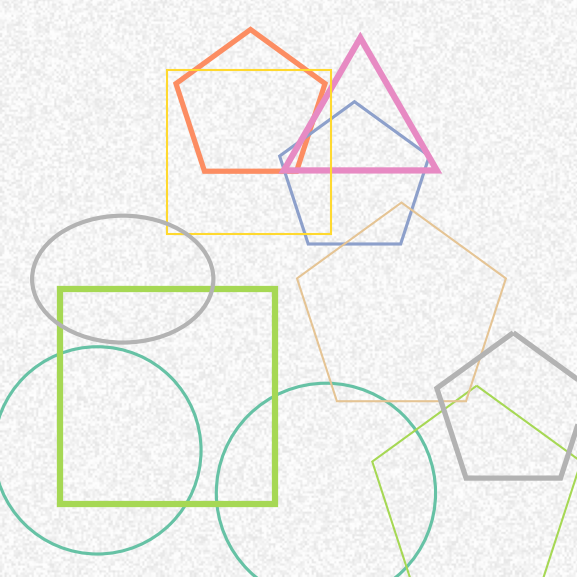[{"shape": "circle", "thickness": 1.5, "radius": 0.95, "center": [0.564, 0.146]}, {"shape": "circle", "thickness": 1.5, "radius": 0.9, "center": [0.169, 0.219]}, {"shape": "pentagon", "thickness": 2.5, "radius": 0.68, "center": [0.434, 0.812]}, {"shape": "pentagon", "thickness": 1.5, "radius": 0.68, "center": [0.614, 0.687]}, {"shape": "triangle", "thickness": 3, "radius": 0.77, "center": [0.624, 0.781]}, {"shape": "square", "thickness": 3, "radius": 0.93, "center": [0.29, 0.312]}, {"shape": "pentagon", "thickness": 1, "radius": 0.95, "center": [0.825, 0.141]}, {"shape": "square", "thickness": 1, "radius": 0.71, "center": [0.432, 0.736]}, {"shape": "pentagon", "thickness": 1, "radius": 0.95, "center": [0.695, 0.458]}, {"shape": "pentagon", "thickness": 2.5, "radius": 0.7, "center": [0.889, 0.284]}, {"shape": "oval", "thickness": 2, "radius": 0.78, "center": [0.213, 0.516]}]